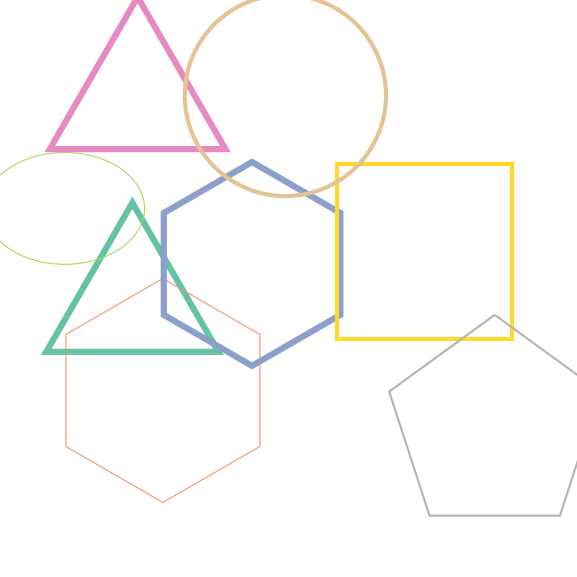[{"shape": "triangle", "thickness": 3, "radius": 0.86, "center": [0.229, 0.476]}, {"shape": "hexagon", "thickness": 0.5, "radius": 0.97, "center": [0.282, 0.323]}, {"shape": "hexagon", "thickness": 3, "radius": 0.88, "center": [0.436, 0.542]}, {"shape": "triangle", "thickness": 3, "radius": 0.88, "center": [0.238, 0.829]}, {"shape": "oval", "thickness": 0.5, "radius": 0.69, "center": [0.112, 0.638]}, {"shape": "square", "thickness": 2, "radius": 0.76, "center": [0.735, 0.563]}, {"shape": "circle", "thickness": 2, "radius": 0.87, "center": [0.494, 0.834]}, {"shape": "pentagon", "thickness": 1, "radius": 0.96, "center": [0.857, 0.262]}]